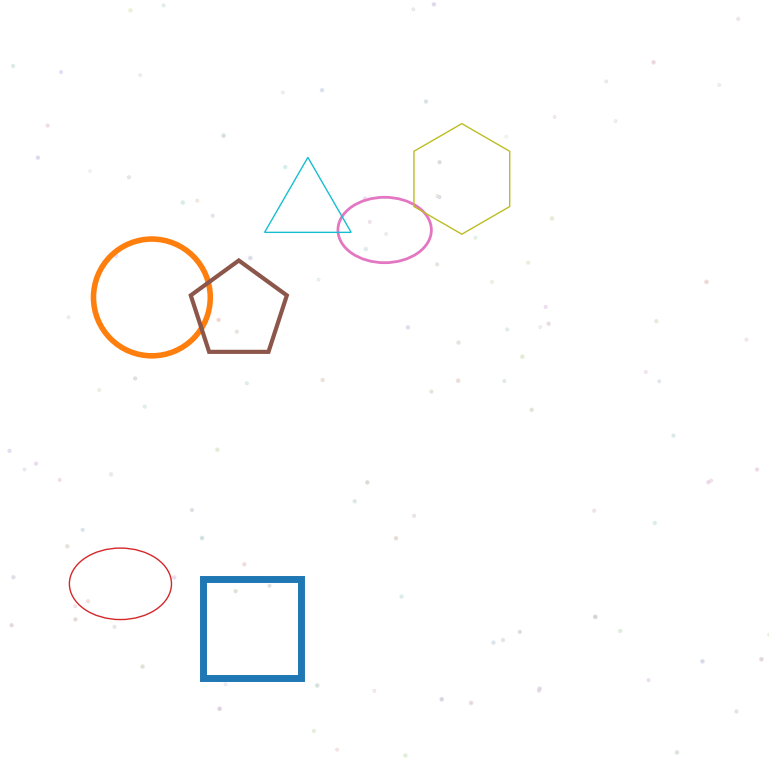[{"shape": "square", "thickness": 2.5, "radius": 0.32, "center": [0.327, 0.184]}, {"shape": "circle", "thickness": 2, "radius": 0.38, "center": [0.197, 0.614]}, {"shape": "oval", "thickness": 0.5, "radius": 0.33, "center": [0.156, 0.242]}, {"shape": "pentagon", "thickness": 1.5, "radius": 0.33, "center": [0.31, 0.596]}, {"shape": "oval", "thickness": 1, "radius": 0.3, "center": [0.5, 0.701]}, {"shape": "hexagon", "thickness": 0.5, "radius": 0.36, "center": [0.6, 0.768]}, {"shape": "triangle", "thickness": 0.5, "radius": 0.32, "center": [0.4, 0.731]}]